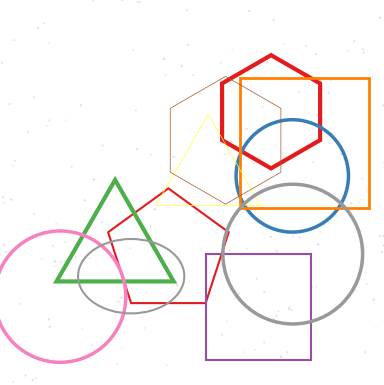[{"shape": "pentagon", "thickness": 1.5, "radius": 0.82, "center": [0.437, 0.346]}, {"shape": "hexagon", "thickness": 3, "radius": 0.74, "center": [0.704, 0.71]}, {"shape": "circle", "thickness": 2.5, "radius": 0.73, "center": [0.759, 0.543]}, {"shape": "triangle", "thickness": 3, "radius": 0.88, "center": [0.299, 0.357]}, {"shape": "square", "thickness": 1.5, "radius": 0.68, "center": [0.672, 0.203]}, {"shape": "square", "thickness": 2, "radius": 0.84, "center": [0.791, 0.629]}, {"shape": "triangle", "thickness": 0.5, "radius": 0.79, "center": [0.541, 0.545]}, {"shape": "hexagon", "thickness": 0.5, "radius": 0.83, "center": [0.586, 0.636]}, {"shape": "circle", "thickness": 2.5, "radius": 0.85, "center": [0.156, 0.229]}, {"shape": "oval", "thickness": 1.5, "radius": 0.69, "center": [0.341, 0.283]}, {"shape": "circle", "thickness": 2.5, "radius": 0.91, "center": [0.76, 0.34]}]